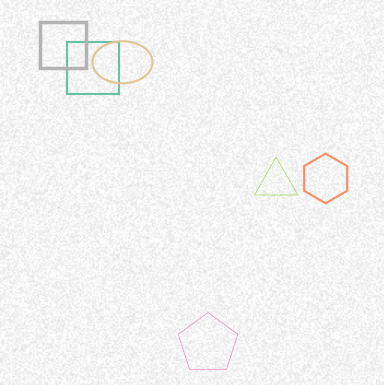[{"shape": "square", "thickness": 1.5, "radius": 0.33, "center": [0.242, 0.823]}, {"shape": "hexagon", "thickness": 1.5, "radius": 0.32, "center": [0.846, 0.537]}, {"shape": "pentagon", "thickness": 0.5, "radius": 0.41, "center": [0.54, 0.107]}, {"shape": "triangle", "thickness": 0.5, "radius": 0.33, "center": [0.717, 0.526]}, {"shape": "oval", "thickness": 1.5, "radius": 0.39, "center": [0.318, 0.838]}, {"shape": "square", "thickness": 2.5, "radius": 0.3, "center": [0.164, 0.884]}]